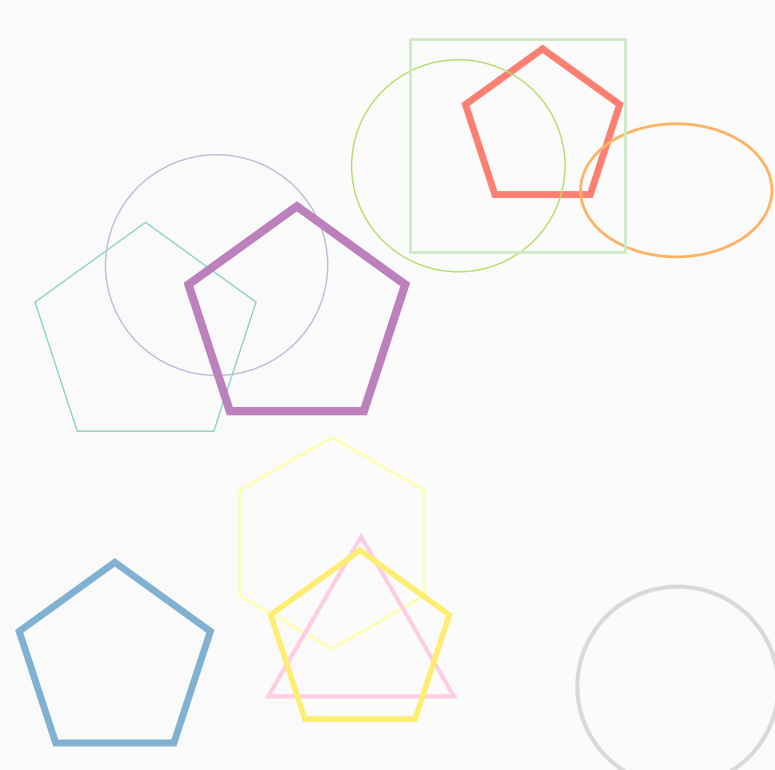[{"shape": "pentagon", "thickness": 0.5, "radius": 0.75, "center": [0.188, 0.561]}, {"shape": "hexagon", "thickness": 1, "radius": 0.69, "center": [0.428, 0.295]}, {"shape": "circle", "thickness": 0.5, "radius": 0.72, "center": [0.279, 0.656]}, {"shape": "pentagon", "thickness": 2.5, "radius": 0.52, "center": [0.7, 0.832]}, {"shape": "pentagon", "thickness": 2.5, "radius": 0.65, "center": [0.148, 0.14]}, {"shape": "oval", "thickness": 1, "radius": 0.62, "center": [0.873, 0.753]}, {"shape": "circle", "thickness": 0.5, "radius": 0.69, "center": [0.591, 0.785]}, {"shape": "triangle", "thickness": 1.5, "radius": 0.69, "center": [0.466, 0.165]}, {"shape": "circle", "thickness": 1.5, "radius": 0.65, "center": [0.875, 0.108]}, {"shape": "pentagon", "thickness": 3, "radius": 0.74, "center": [0.383, 0.585]}, {"shape": "square", "thickness": 1, "radius": 0.69, "center": [0.668, 0.811]}, {"shape": "pentagon", "thickness": 2, "radius": 0.61, "center": [0.465, 0.164]}]